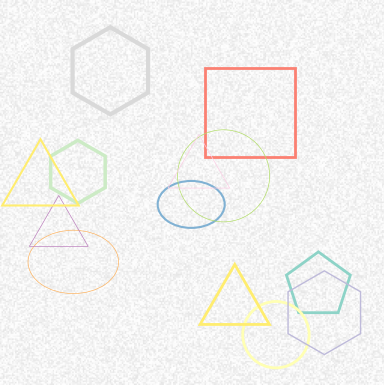[{"shape": "pentagon", "thickness": 2, "radius": 0.44, "center": [0.827, 0.258]}, {"shape": "circle", "thickness": 2, "radius": 0.43, "center": [0.717, 0.131]}, {"shape": "hexagon", "thickness": 1, "radius": 0.54, "center": [0.842, 0.188]}, {"shape": "square", "thickness": 2, "radius": 0.58, "center": [0.649, 0.708]}, {"shape": "oval", "thickness": 1.5, "radius": 0.44, "center": [0.497, 0.469]}, {"shape": "oval", "thickness": 0.5, "radius": 0.59, "center": [0.19, 0.32]}, {"shape": "circle", "thickness": 0.5, "radius": 0.6, "center": [0.581, 0.543]}, {"shape": "triangle", "thickness": 0.5, "radius": 0.46, "center": [0.516, 0.558]}, {"shape": "hexagon", "thickness": 3, "radius": 0.57, "center": [0.287, 0.816]}, {"shape": "triangle", "thickness": 0.5, "radius": 0.44, "center": [0.153, 0.404]}, {"shape": "hexagon", "thickness": 2.5, "radius": 0.41, "center": [0.202, 0.554]}, {"shape": "triangle", "thickness": 1.5, "radius": 0.57, "center": [0.105, 0.524]}, {"shape": "triangle", "thickness": 2, "radius": 0.52, "center": [0.61, 0.209]}]